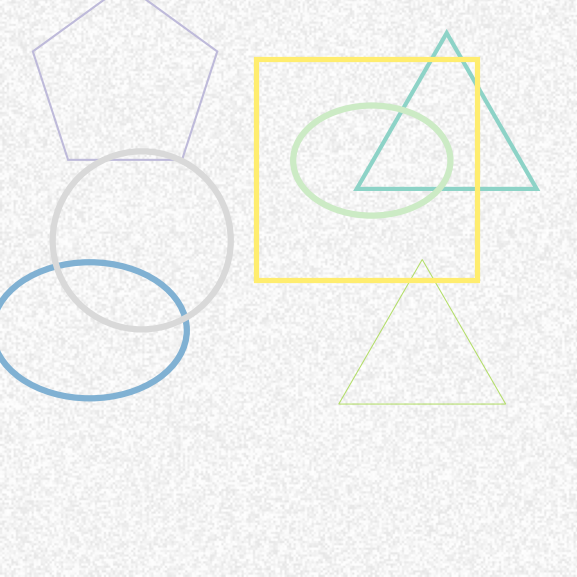[{"shape": "triangle", "thickness": 2, "radius": 0.9, "center": [0.773, 0.762]}, {"shape": "pentagon", "thickness": 1, "radius": 0.84, "center": [0.217, 0.858]}, {"shape": "oval", "thickness": 3, "radius": 0.84, "center": [0.155, 0.427]}, {"shape": "triangle", "thickness": 0.5, "radius": 0.83, "center": [0.731, 0.383]}, {"shape": "circle", "thickness": 3, "radius": 0.77, "center": [0.245, 0.583]}, {"shape": "oval", "thickness": 3, "radius": 0.68, "center": [0.644, 0.721]}, {"shape": "square", "thickness": 2.5, "radius": 0.96, "center": [0.634, 0.706]}]